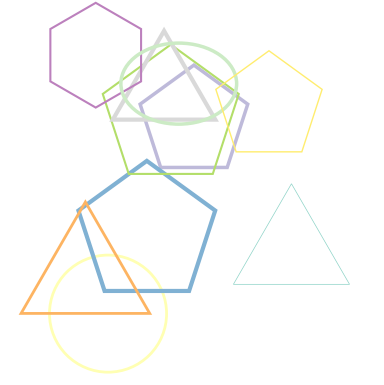[{"shape": "triangle", "thickness": 0.5, "radius": 0.87, "center": [0.757, 0.349]}, {"shape": "circle", "thickness": 2, "radius": 0.76, "center": [0.281, 0.185]}, {"shape": "pentagon", "thickness": 2.5, "radius": 0.73, "center": [0.504, 0.684]}, {"shape": "pentagon", "thickness": 3, "radius": 0.93, "center": [0.381, 0.395]}, {"shape": "triangle", "thickness": 2, "radius": 0.96, "center": [0.222, 0.282]}, {"shape": "pentagon", "thickness": 1.5, "radius": 0.93, "center": [0.444, 0.699]}, {"shape": "triangle", "thickness": 3, "radius": 0.77, "center": [0.426, 0.766]}, {"shape": "hexagon", "thickness": 1.5, "radius": 0.68, "center": [0.249, 0.857]}, {"shape": "oval", "thickness": 2.5, "radius": 0.75, "center": [0.464, 0.783]}, {"shape": "pentagon", "thickness": 1, "radius": 0.73, "center": [0.699, 0.723]}]